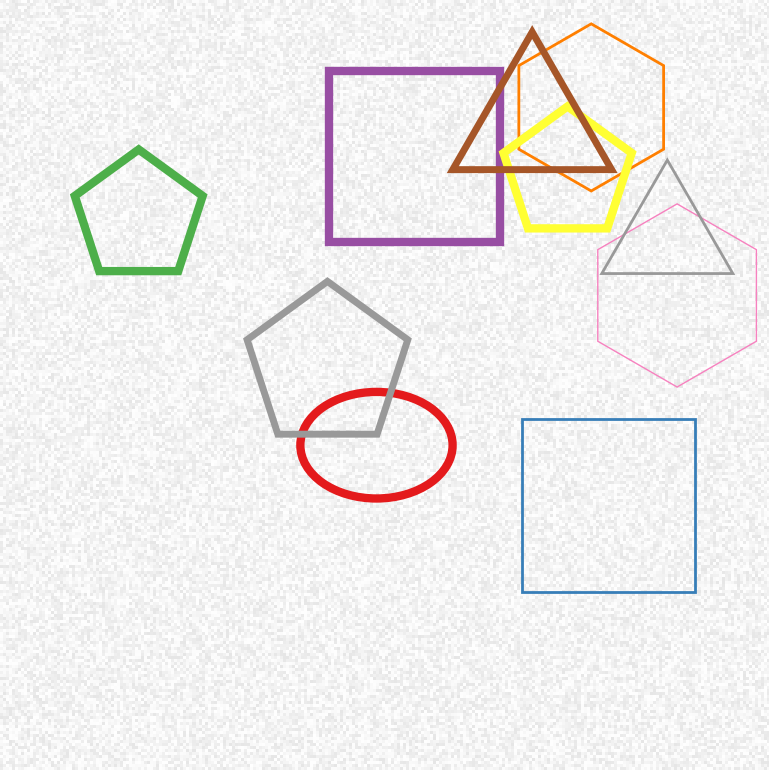[{"shape": "oval", "thickness": 3, "radius": 0.49, "center": [0.489, 0.422]}, {"shape": "square", "thickness": 1, "radius": 0.56, "center": [0.79, 0.344]}, {"shape": "pentagon", "thickness": 3, "radius": 0.44, "center": [0.18, 0.719]}, {"shape": "square", "thickness": 3, "radius": 0.56, "center": [0.538, 0.797]}, {"shape": "hexagon", "thickness": 1, "radius": 0.54, "center": [0.768, 0.861]}, {"shape": "pentagon", "thickness": 3, "radius": 0.44, "center": [0.737, 0.774]}, {"shape": "triangle", "thickness": 2.5, "radius": 0.6, "center": [0.691, 0.839]}, {"shape": "hexagon", "thickness": 0.5, "radius": 0.59, "center": [0.879, 0.616]}, {"shape": "pentagon", "thickness": 2.5, "radius": 0.55, "center": [0.425, 0.525]}, {"shape": "triangle", "thickness": 1, "radius": 0.49, "center": [0.867, 0.694]}]